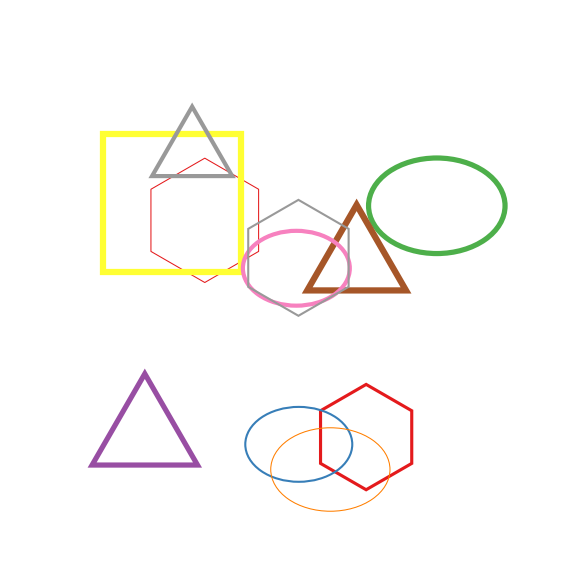[{"shape": "hexagon", "thickness": 0.5, "radius": 0.54, "center": [0.355, 0.618]}, {"shape": "hexagon", "thickness": 1.5, "radius": 0.46, "center": [0.634, 0.242]}, {"shape": "oval", "thickness": 1, "radius": 0.46, "center": [0.517, 0.23]}, {"shape": "oval", "thickness": 2.5, "radius": 0.59, "center": [0.756, 0.643]}, {"shape": "triangle", "thickness": 2.5, "radius": 0.53, "center": [0.251, 0.247]}, {"shape": "oval", "thickness": 0.5, "radius": 0.52, "center": [0.572, 0.186]}, {"shape": "square", "thickness": 3, "radius": 0.6, "center": [0.299, 0.648]}, {"shape": "triangle", "thickness": 3, "radius": 0.49, "center": [0.618, 0.546]}, {"shape": "oval", "thickness": 2, "radius": 0.46, "center": [0.513, 0.535]}, {"shape": "hexagon", "thickness": 1, "radius": 0.5, "center": [0.517, 0.553]}, {"shape": "triangle", "thickness": 2, "radius": 0.4, "center": [0.333, 0.734]}]